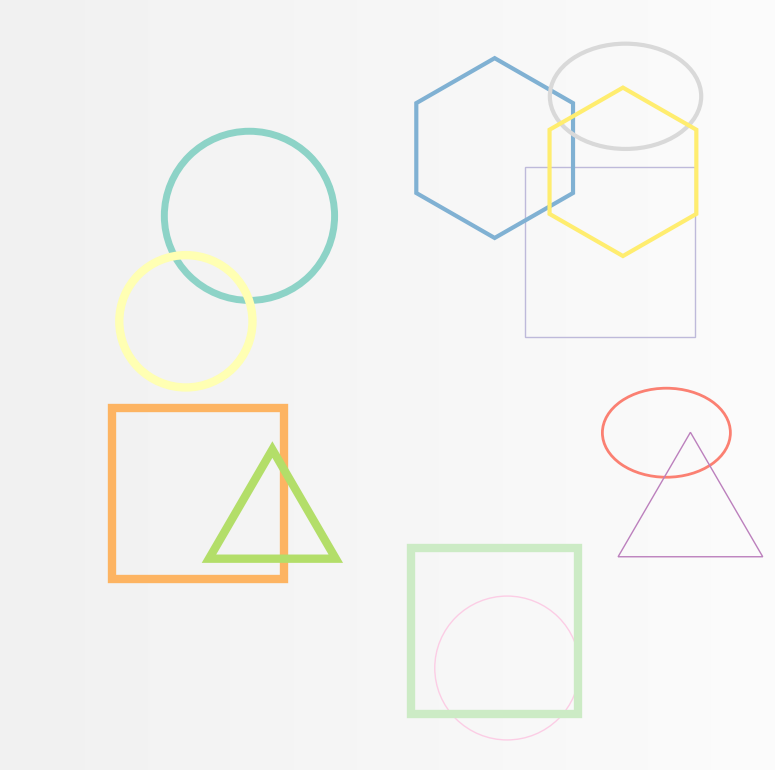[{"shape": "circle", "thickness": 2.5, "radius": 0.55, "center": [0.322, 0.72]}, {"shape": "circle", "thickness": 3, "radius": 0.43, "center": [0.24, 0.583]}, {"shape": "square", "thickness": 0.5, "radius": 0.55, "center": [0.787, 0.673]}, {"shape": "oval", "thickness": 1, "radius": 0.41, "center": [0.86, 0.438]}, {"shape": "hexagon", "thickness": 1.5, "radius": 0.58, "center": [0.638, 0.808]}, {"shape": "square", "thickness": 3, "radius": 0.55, "center": [0.256, 0.359]}, {"shape": "triangle", "thickness": 3, "radius": 0.47, "center": [0.351, 0.322]}, {"shape": "circle", "thickness": 0.5, "radius": 0.47, "center": [0.654, 0.132]}, {"shape": "oval", "thickness": 1.5, "radius": 0.49, "center": [0.807, 0.875]}, {"shape": "triangle", "thickness": 0.5, "radius": 0.54, "center": [0.891, 0.331]}, {"shape": "square", "thickness": 3, "radius": 0.54, "center": [0.638, 0.18]}, {"shape": "hexagon", "thickness": 1.5, "radius": 0.55, "center": [0.804, 0.777]}]